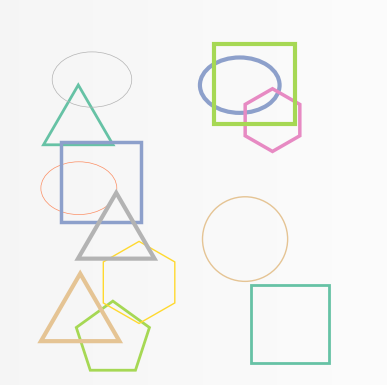[{"shape": "triangle", "thickness": 2, "radius": 0.52, "center": [0.202, 0.676]}, {"shape": "square", "thickness": 2, "radius": 0.51, "center": [0.748, 0.158]}, {"shape": "oval", "thickness": 0.5, "radius": 0.49, "center": [0.203, 0.511]}, {"shape": "square", "thickness": 2.5, "radius": 0.52, "center": [0.26, 0.527]}, {"shape": "oval", "thickness": 3, "radius": 0.51, "center": [0.619, 0.779]}, {"shape": "hexagon", "thickness": 2.5, "radius": 0.41, "center": [0.703, 0.688]}, {"shape": "square", "thickness": 3, "radius": 0.52, "center": [0.656, 0.782]}, {"shape": "pentagon", "thickness": 2, "radius": 0.5, "center": [0.291, 0.119]}, {"shape": "hexagon", "thickness": 1, "radius": 0.53, "center": [0.359, 0.266]}, {"shape": "triangle", "thickness": 3, "radius": 0.58, "center": [0.207, 0.172]}, {"shape": "circle", "thickness": 1, "radius": 0.55, "center": [0.632, 0.379]}, {"shape": "triangle", "thickness": 3, "radius": 0.57, "center": [0.3, 0.385]}, {"shape": "oval", "thickness": 0.5, "radius": 0.51, "center": [0.237, 0.793]}]